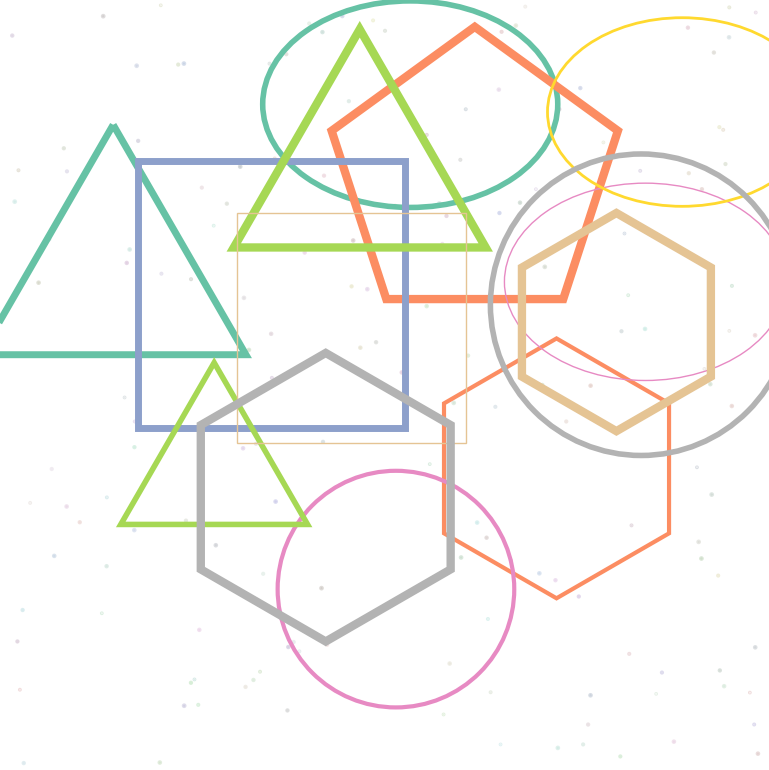[{"shape": "oval", "thickness": 2, "radius": 0.96, "center": [0.533, 0.865]}, {"shape": "triangle", "thickness": 2.5, "radius": 1.0, "center": [0.147, 0.639]}, {"shape": "pentagon", "thickness": 3, "radius": 0.98, "center": [0.617, 0.77]}, {"shape": "hexagon", "thickness": 1.5, "radius": 0.84, "center": [0.723, 0.392]}, {"shape": "square", "thickness": 2.5, "radius": 0.87, "center": [0.353, 0.617]}, {"shape": "circle", "thickness": 1.5, "radius": 0.77, "center": [0.514, 0.235]}, {"shape": "oval", "thickness": 0.5, "radius": 0.92, "center": [0.838, 0.634]}, {"shape": "triangle", "thickness": 3, "radius": 0.94, "center": [0.467, 0.773]}, {"shape": "triangle", "thickness": 2, "radius": 0.7, "center": [0.278, 0.389]}, {"shape": "oval", "thickness": 1, "radius": 0.87, "center": [0.886, 0.855]}, {"shape": "square", "thickness": 0.5, "radius": 0.75, "center": [0.457, 0.574]}, {"shape": "hexagon", "thickness": 3, "radius": 0.71, "center": [0.801, 0.582]}, {"shape": "hexagon", "thickness": 3, "radius": 0.94, "center": [0.423, 0.354]}, {"shape": "circle", "thickness": 2, "radius": 0.98, "center": [0.833, 0.604]}]